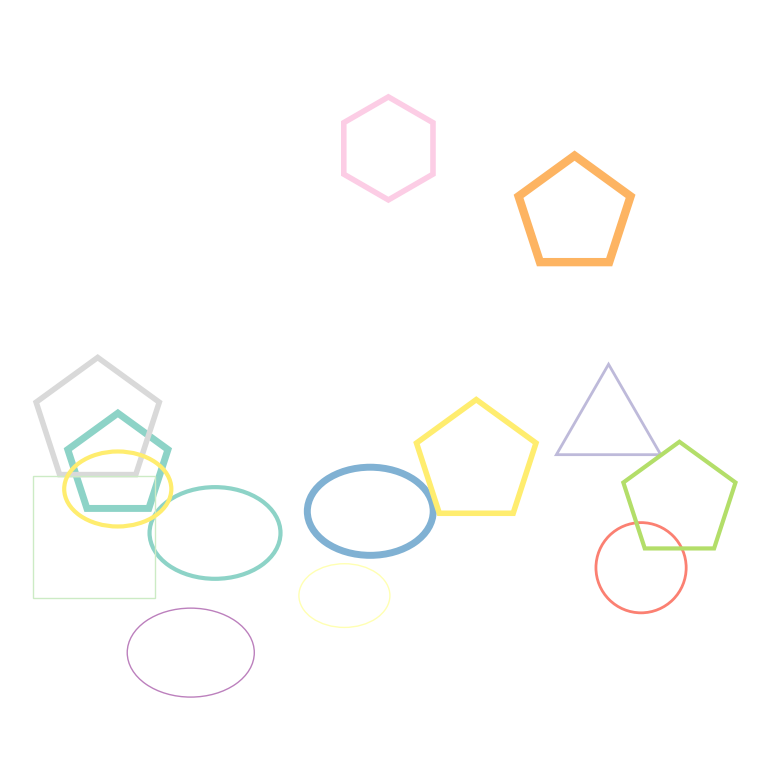[{"shape": "oval", "thickness": 1.5, "radius": 0.43, "center": [0.279, 0.308]}, {"shape": "pentagon", "thickness": 2.5, "radius": 0.34, "center": [0.153, 0.395]}, {"shape": "oval", "thickness": 0.5, "radius": 0.3, "center": [0.447, 0.227]}, {"shape": "triangle", "thickness": 1, "radius": 0.39, "center": [0.79, 0.449]}, {"shape": "circle", "thickness": 1, "radius": 0.29, "center": [0.833, 0.263]}, {"shape": "oval", "thickness": 2.5, "radius": 0.41, "center": [0.481, 0.336]}, {"shape": "pentagon", "thickness": 3, "radius": 0.38, "center": [0.746, 0.721]}, {"shape": "pentagon", "thickness": 1.5, "radius": 0.38, "center": [0.882, 0.35]}, {"shape": "hexagon", "thickness": 2, "radius": 0.33, "center": [0.504, 0.807]}, {"shape": "pentagon", "thickness": 2, "radius": 0.42, "center": [0.127, 0.452]}, {"shape": "oval", "thickness": 0.5, "radius": 0.41, "center": [0.248, 0.152]}, {"shape": "square", "thickness": 0.5, "radius": 0.4, "center": [0.123, 0.303]}, {"shape": "oval", "thickness": 1.5, "radius": 0.35, "center": [0.153, 0.365]}, {"shape": "pentagon", "thickness": 2, "radius": 0.41, "center": [0.619, 0.399]}]